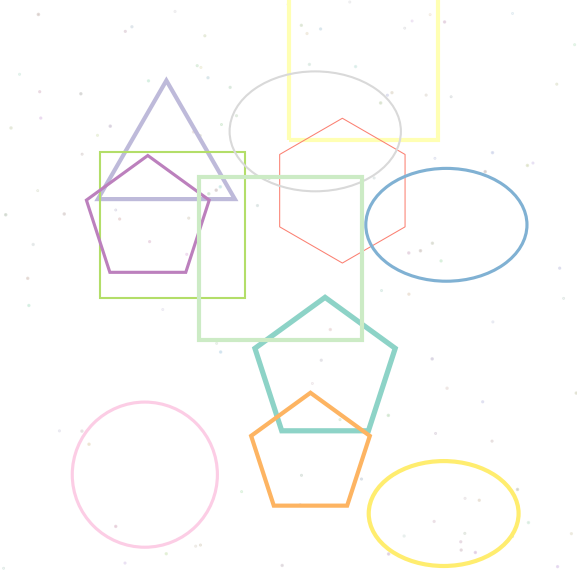[{"shape": "pentagon", "thickness": 2.5, "radius": 0.64, "center": [0.563, 0.356]}, {"shape": "square", "thickness": 2, "radius": 0.65, "center": [0.63, 0.886]}, {"shape": "triangle", "thickness": 2, "radius": 0.68, "center": [0.288, 0.723]}, {"shape": "hexagon", "thickness": 0.5, "radius": 0.63, "center": [0.593, 0.669]}, {"shape": "oval", "thickness": 1.5, "radius": 0.7, "center": [0.773, 0.61]}, {"shape": "pentagon", "thickness": 2, "radius": 0.54, "center": [0.538, 0.211]}, {"shape": "square", "thickness": 1, "radius": 0.63, "center": [0.298, 0.609]}, {"shape": "circle", "thickness": 1.5, "radius": 0.63, "center": [0.251, 0.177]}, {"shape": "oval", "thickness": 1, "radius": 0.74, "center": [0.546, 0.772]}, {"shape": "pentagon", "thickness": 1.5, "radius": 0.56, "center": [0.256, 0.618]}, {"shape": "square", "thickness": 2, "radius": 0.71, "center": [0.487, 0.552]}, {"shape": "oval", "thickness": 2, "radius": 0.65, "center": [0.768, 0.11]}]